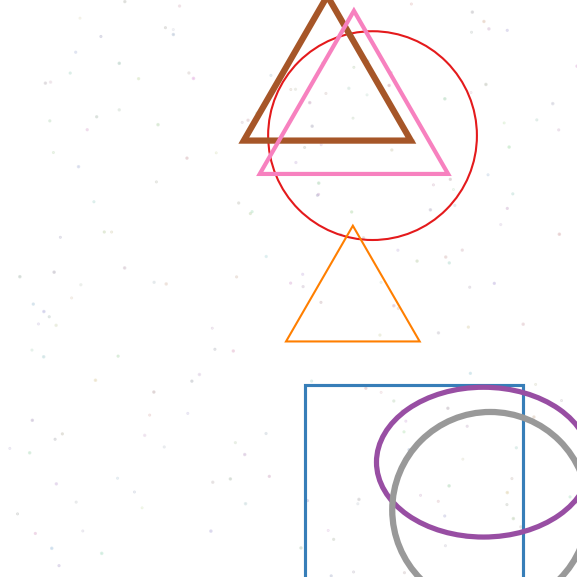[{"shape": "circle", "thickness": 1, "radius": 0.9, "center": [0.645, 0.764]}, {"shape": "square", "thickness": 1.5, "radius": 0.95, "center": [0.717, 0.143]}, {"shape": "oval", "thickness": 2.5, "radius": 0.93, "center": [0.837, 0.199]}, {"shape": "triangle", "thickness": 1, "radius": 0.67, "center": [0.611, 0.475]}, {"shape": "triangle", "thickness": 3, "radius": 0.84, "center": [0.567, 0.839]}, {"shape": "triangle", "thickness": 2, "radius": 0.94, "center": [0.613, 0.792]}, {"shape": "circle", "thickness": 3, "radius": 0.85, "center": [0.849, 0.116]}]